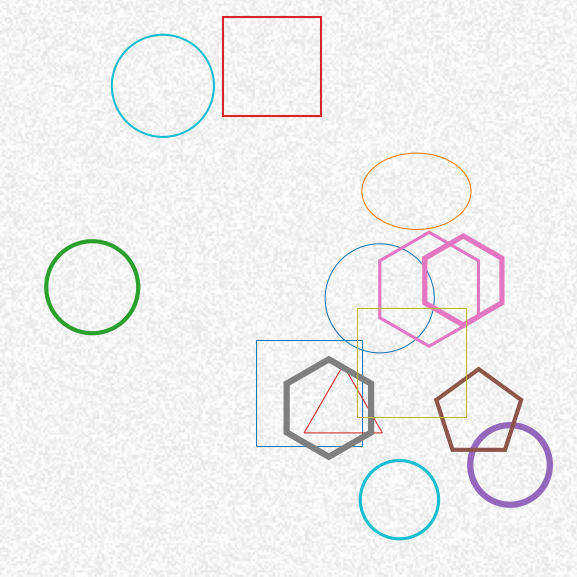[{"shape": "square", "thickness": 0.5, "radius": 0.46, "center": [0.534, 0.319]}, {"shape": "circle", "thickness": 0.5, "radius": 0.47, "center": [0.657, 0.483]}, {"shape": "oval", "thickness": 0.5, "radius": 0.47, "center": [0.721, 0.668]}, {"shape": "circle", "thickness": 2, "radius": 0.4, "center": [0.16, 0.502]}, {"shape": "square", "thickness": 1, "radius": 0.42, "center": [0.471, 0.884]}, {"shape": "triangle", "thickness": 0.5, "radius": 0.39, "center": [0.594, 0.289]}, {"shape": "circle", "thickness": 3, "radius": 0.34, "center": [0.883, 0.194]}, {"shape": "pentagon", "thickness": 2, "radius": 0.39, "center": [0.829, 0.283]}, {"shape": "hexagon", "thickness": 1.5, "radius": 0.49, "center": [0.743, 0.498]}, {"shape": "hexagon", "thickness": 2.5, "radius": 0.39, "center": [0.802, 0.513]}, {"shape": "hexagon", "thickness": 3, "radius": 0.42, "center": [0.569, 0.293]}, {"shape": "square", "thickness": 0.5, "radius": 0.47, "center": [0.713, 0.371]}, {"shape": "circle", "thickness": 1, "radius": 0.44, "center": [0.282, 0.851]}, {"shape": "circle", "thickness": 1.5, "radius": 0.34, "center": [0.692, 0.134]}]